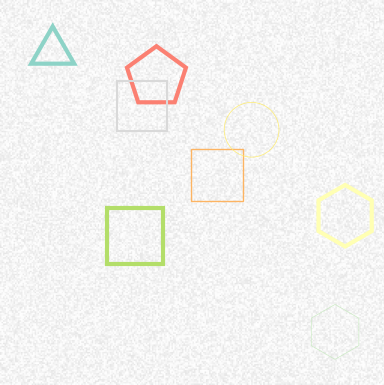[{"shape": "triangle", "thickness": 3, "radius": 0.32, "center": [0.137, 0.867]}, {"shape": "hexagon", "thickness": 3, "radius": 0.4, "center": [0.896, 0.44]}, {"shape": "pentagon", "thickness": 3, "radius": 0.4, "center": [0.406, 0.799]}, {"shape": "square", "thickness": 1, "radius": 0.34, "center": [0.563, 0.546]}, {"shape": "square", "thickness": 3, "radius": 0.36, "center": [0.35, 0.387]}, {"shape": "square", "thickness": 1.5, "radius": 0.33, "center": [0.369, 0.724]}, {"shape": "hexagon", "thickness": 0.5, "radius": 0.36, "center": [0.87, 0.138]}, {"shape": "circle", "thickness": 0.5, "radius": 0.36, "center": [0.653, 0.663]}]